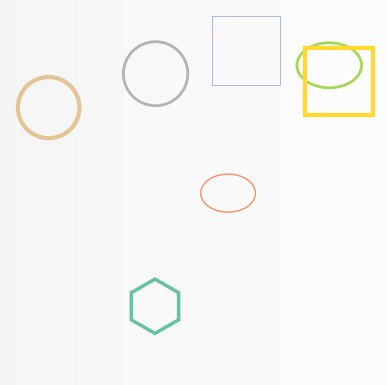[{"shape": "hexagon", "thickness": 2.5, "radius": 0.35, "center": [0.4, 0.205]}, {"shape": "oval", "thickness": 1, "radius": 0.35, "center": [0.589, 0.498]}, {"shape": "square", "thickness": 0.5, "radius": 0.44, "center": [0.635, 0.869]}, {"shape": "oval", "thickness": 2, "radius": 0.42, "center": [0.85, 0.83]}, {"shape": "square", "thickness": 3, "radius": 0.44, "center": [0.874, 0.788]}, {"shape": "circle", "thickness": 3, "radius": 0.4, "center": [0.126, 0.721]}, {"shape": "circle", "thickness": 2, "radius": 0.42, "center": [0.402, 0.809]}]